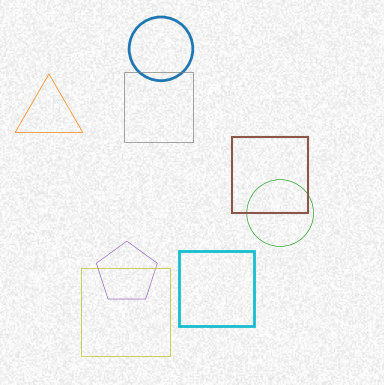[{"shape": "circle", "thickness": 2, "radius": 0.41, "center": [0.418, 0.873]}, {"shape": "triangle", "thickness": 0.5, "radius": 0.51, "center": [0.127, 0.706]}, {"shape": "circle", "thickness": 0.5, "radius": 0.43, "center": [0.728, 0.447]}, {"shape": "pentagon", "thickness": 0.5, "radius": 0.42, "center": [0.329, 0.291]}, {"shape": "square", "thickness": 1.5, "radius": 0.49, "center": [0.702, 0.545]}, {"shape": "square", "thickness": 0.5, "radius": 0.45, "center": [0.412, 0.721]}, {"shape": "square", "thickness": 0.5, "radius": 0.57, "center": [0.326, 0.19]}, {"shape": "square", "thickness": 2, "radius": 0.49, "center": [0.562, 0.251]}]